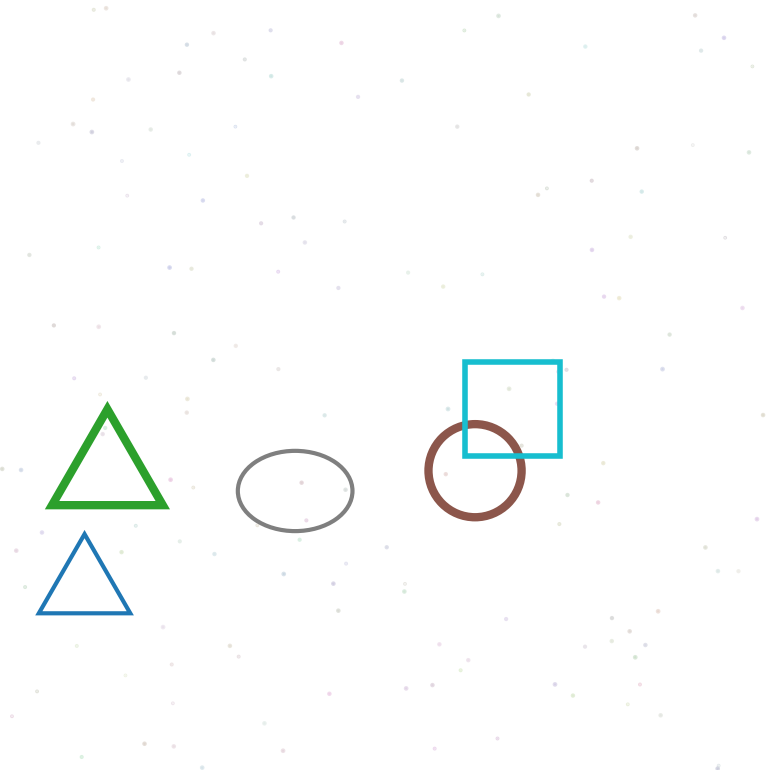[{"shape": "triangle", "thickness": 1.5, "radius": 0.34, "center": [0.11, 0.238]}, {"shape": "triangle", "thickness": 3, "radius": 0.42, "center": [0.14, 0.385]}, {"shape": "circle", "thickness": 3, "radius": 0.3, "center": [0.617, 0.389]}, {"shape": "oval", "thickness": 1.5, "radius": 0.37, "center": [0.383, 0.362]}, {"shape": "square", "thickness": 2, "radius": 0.31, "center": [0.666, 0.469]}]